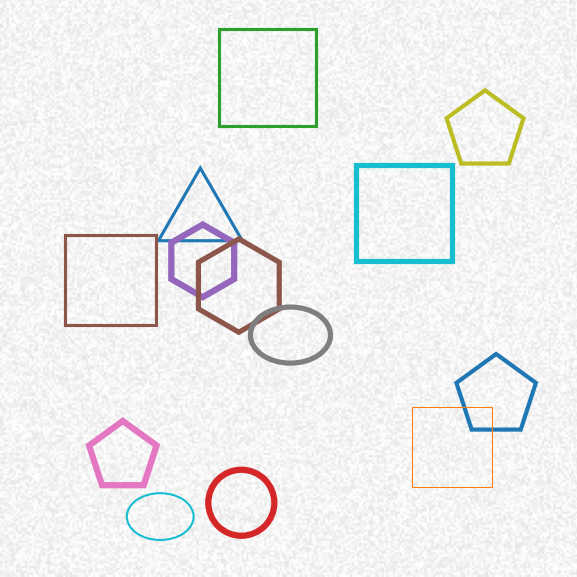[{"shape": "pentagon", "thickness": 2, "radius": 0.36, "center": [0.859, 0.314]}, {"shape": "triangle", "thickness": 1.5, "radius": 0.42, "center": [0.347, 0.624]}, {"shape": "square", "thickness": 0.5, "radius": 0.35, "center": [0.782, 0.225]}, {"shape": "square", "thickness": 1.5, "radius": 0.42, "center": [0.463, 0.865]}, {"shape": "circle", "thickness": 3, "radius": 0.29, "center": [0.418, 0.129]}, {"shape": "hexagon", "thickness": 3, "radius": 0.31, "center": [0.351, 0.547]}, {"shape": "square", "thickness": 1.5, "radius": 0.39, "center": [0.192, 0.514]}, {"shape": "hexagon", "thickness": 2.5, "radius": 0.4, "center": [0.414, 0.505]}, {"shape": "pentagon", "thickness": 3, "radius": 0.31, "center": [0.213, 0.209]}, {"shape": "oval", "thickness": 2.5, "radius": 0.35, "center": [0.503, 0.419]}, {"shape": "pentagon", "thickness": 2, "radius": 0.35, "center": [0.84, 0.773]}, {"shape": "square", "thickness": 2.5, "radius": 0.42, "center": [0.7, 0.63]}, {"shape": "oval", "thickness": 1, "radius": 0.29, "center": [0.277, 0.105]}]